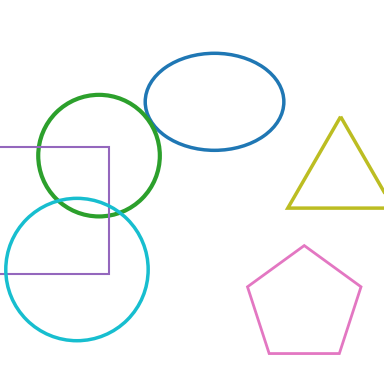[{"shape": "oval", "thickness": 2.5, "radius": 0.9, "center": [0.557, 0.736]}, {"shape": "circle", "thickness": 3, "radius": 0.79, "center": [0.257, 0.596]}, {"shape": "square", "thickness": 1.5, "radius": 0.82, "center": [0.118, 0.453]}, {"shape": "pentagon", "thickness": 2, "radius": 0.78, "center": [0.79, 0.207]}, {"shape": "triangle", "thickness": 2.5, "radius": 0.79, "center": [0.885, 0.539]}, {"shape": "circle", "thickness": 2.5, "radius": 0.92, "center": [0.2, 0.3]}]